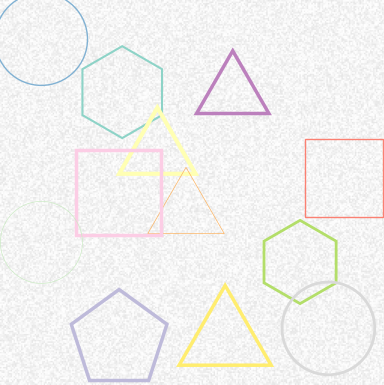[{"shape": "hexagon", "thickness": 1.5, "radius": 0.6, "center": [0.317, 0.761]}, {"shape": "triangle", "thickness": 3, "radius": 0.57, "center": [0.409, 0.606]}, {"shape": "pentagon", "thickness": 2.5, "radius": 0.65, "center": [0.309, 0.117]}, {"shape": "square", "thickness": 1, "radius": 0.51, "center": [0.894, 0.538]}, {"shape": "circle", "thickness": 1, "radius": 0.6, "center": [0.107, 0.898]}, {"shape": "triangle", "thickness": 0.5, "radius": 0.57, "center": [0.483, 0.451]}, {"shape": "hexagon", "thickness": 2, "radius": 0.54, "center": [0.779, 0.32]}, {"shape": "square", "thickness": 2.5, "radius": 0.55, "center": [0.307, 0.5]}, {"shape": "circle", "thickness": 2, "radius": 0.6, "center": [0.853, 0.147]}, {"shape": "triangle", "thickness": 2.5, "radius": 0.54, "center": [0.604, 0.759]}, {"shape": "circle", "thickness": 0.5, "radius": 0.53, "center": [0.108, 0.37]}, {"shape": "triangle", "thickness": 2.5, "radius": 0.69, "center": [0.585, 0.12]}]